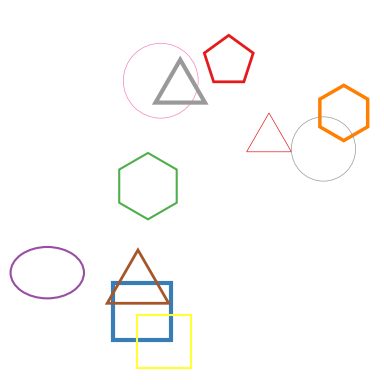[{"shape": "pentagon", "thickness": 2, "radius": 0.33, "center": [0.594, 0.842]}, {"shape": "triangle", "thickness": 0.5, "radius": 0.34, "center": [0.699, 0.639]}, {"shape": "square", "thickness": 3, "radius": 0.37, "center": [0.369, 0.191]}, {"shape": "hexagon", "thickness": 1.5, "radius": 0.43, "center": [0.384, 0.517]}, {"shape": "oval", "thickness": 1.5, "radius": 0.48, "center": [0.123, 0.292]}, {"shape": "hexagon", "thickness": 2.5, "radius": 0.36, "center": [0.893, 0.707]}, {"shape": "square", "thickness": 1.5, "radius": 0.35, "center": [0.425, 0.114]}, {"shape": "triangle", "thickness": 2, "radius": 0.46, "center": [0.358, 0.258]}, {"shape": "circle", "thickness": 0.5, "radius": 0.49, "center": [0.418, 0.79]}, {"shape": "circle", "thickness": 0.5, "radius": 0.42, "center": [0.84, 0.613]}, {"shape": "triangle", "thickness": 3, "radius": 0.37, "center": [0.468, 0.771]}]